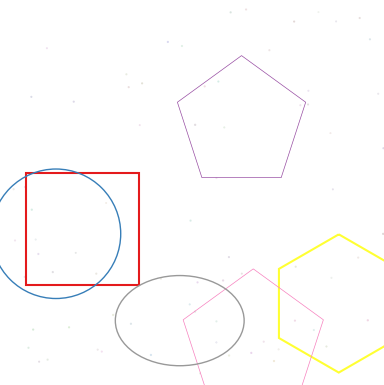[{"shape": "square", "thickness": 1.5, "radius": 0.73, "center": [0.214, 0.406]}, {"shape": "circle", "thickness": 1, "radius": 0.84, "center": [0.145, 0.393]}, {"shape": "pentagon", "thickness": 0.5, "radius": 0.88, "center": [0.627, 0.68]}, {"shape": "hexagon", "thickness": 1.5, "radius": 0.9, "center": [0.88, 0.212]}, {"shape": "pentagon", "thickness": 0.5, "radius": 0.96, "center": [0.658, 0.11]}, {"shape": "oval", "thickness": 1, "radius": 0.84, "center": [0.467, 0.167]}]